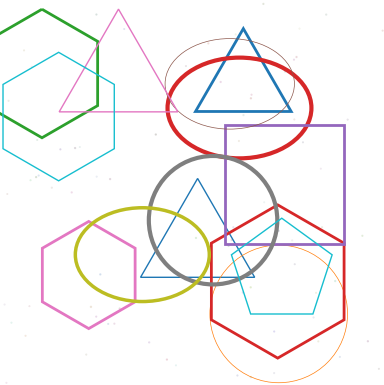[{"shape": "triangle", "thickness": 1, "radius": 0.86, "center": [0.513, 0.365]}, {"shape": "triangle", "thickness": 2, "radius": 0.72, "center": [0.632, 0.782]}, {"shape": "circle", "thickness": 0.5, "radius": 0.89, "center": [0.724, 0.185]}, {"shape": "hexagon", "thickness": 2, "radius": 0.83, "center": [0.109, 0.809]}, {"shape": "hexagon", "thickness": 2, "radius": 1.0, "center": [0.721, 0.269]}, {"shape": "oval", "thickness": 3, "radius": 0.93, "center": [0.622, 0.72]}, {"shape": "square", "thickness": 2, "radius": 0.77, "center": [0.738, 0.521]}, {"shape": "oval", "thickness": 0.5, "radius": 0.84, "center": [0.597, 0.782]}, {"shape": "hexagon", "thickness": 2, "radius": 0.7, "center": [0.23, 0.286]}, {"shape": "triangle", "thickness": 1, "radius": 0.89, "center": [0.308, 0.798]}, {"shape": "circle", "thickness": 3, "radius": 0.83, "center": [0.553, 0.428]}, {"shape": "oval", "thickness": 2.5, "radius": 0.87, "center": [0.37, 0.339]}, {"shape": "hexagon", "thickness": 1, "radius": 0.83, "center": [0.152, 0.697]}, {"shape": "pentagon", "thickness": 1, "radius": 0.69, "center": [0.732, 0.296]}]